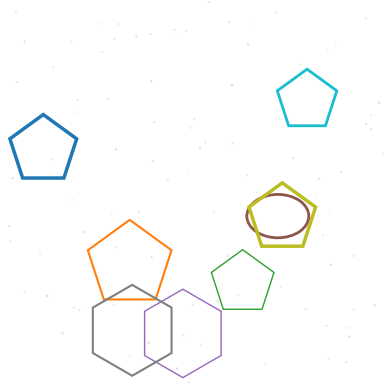[{"shape": "pentagon", "thickness": 2.5, "radius": 0.46, "center": [0.112, 0.611]}, {"shape": "pentagon", "thickness": 1.5, "radius": 0.57, "center": [0.337, 0.315]}, {"shape": "pentagon", "thickness": 1, "radius": 0.43, "center": [0.63, 0.266]}, {"shape": "hexagon", "thickness": 1, "radius": 0.57, "center": [0.475, 0.134]}, {"shape": "oval", "thickness": 2, "radius": 0.4, "center": [0.722, 0.439]}, {"shape": "hexagon", "thickness": 1.5, "radius": 0.59, "center": [0.343, 0.142]}, {"shape": "pentagon", "thickness": 2.5, "radius": 0.45, "center": [0.733, 0.434]}, {"shape": "pentagon", "thickness": 2, "radius": 0.41, "center": [0.798, 0.739]}]